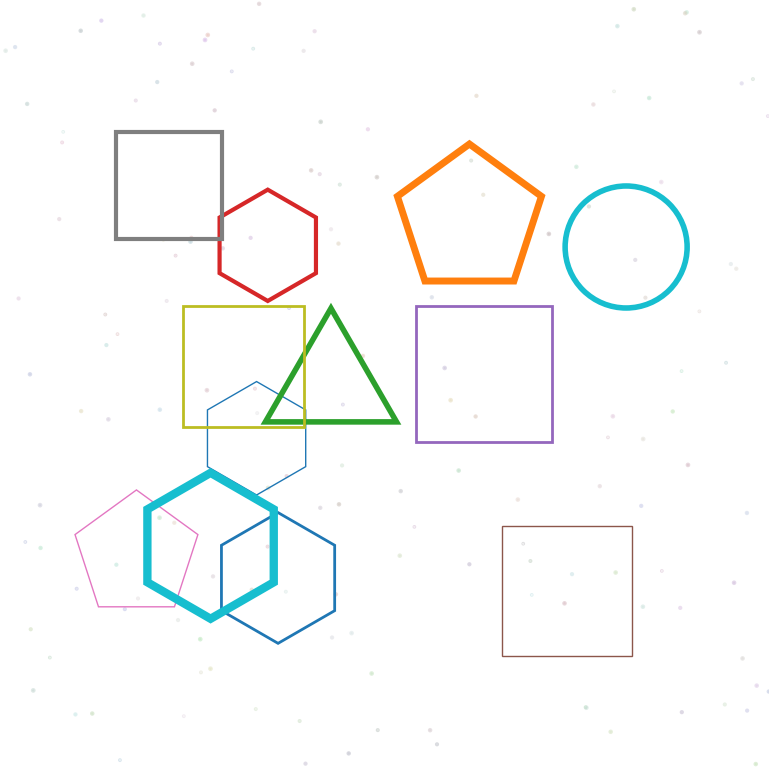[{"shape": "hexagon", "thickness": 0.5, "radius": 0.37, "center": [0.333, 0.431]}, {"shape": "hexagon", "thickness": 1, "radius": 0.42, "center": [0.361, 0.249]}, {"shape": "pentagon", "thickness": 2.5, "radius": 0.49, "center": [0.61, 0.715]}, {"shape": "triangle", "thickness": 2, "radius": 0.49, "center": [0.43, 0.501]}, {"shape": "hexagon", "thickness": 1.5, "radius": 0.36, "center": [0.348, 0.681]}, {"shape": "square", "thickness": 1, "radius": 0.44, "center": [0.628, 0.515]}, {"shape": "square", "thickness": 0.5, "radius": 0.42, "center": [0.737, 0.232]}, {"shape": "pentagon", "thickness": 0.5, "radius": 0.42, "center": [0.177, 0.28]}, {"shape": "square", "thickness": 1.5, "radius": 0.35, "center": [0.219, 0.759]}, {"shape": "square", "thickness": 1, "radius": 0.39, "center": [0.316, 0.524]}, {"shape": "hexagon", "thickness": 3, "radius": 0.47, "center": [0.273, 0.291]}, {"shape": "circle", "thickness": 2, "radius": 0.4, "center": [0.813, 0.679]}]